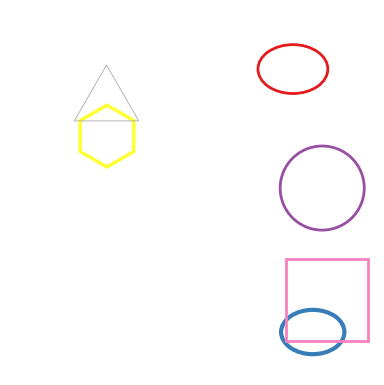[{"shape": "oval", "thickness": 2, "radius": 0.45, "center": [0.761, 0.821]}, {"shape": "oval", "thickness": 3, "radius": 0.41, "center": [0.812, 0.138]}, {"shape": "circle", "thickness": 2, "radius": 0.55, "center": [0.837, 0.512]}, {"shape": "hexagon", "thickness": 2.5, "radius": 0.4, "center": [0.278, 0.647]}, {"shape": "square", "thickness": 2, "radius": 0.53, "center": [0.85, 0.22]}, {"shape": "triangle", "thickness": 0.5, "radius": 0.48, "center": [0.277, 0.734]}]